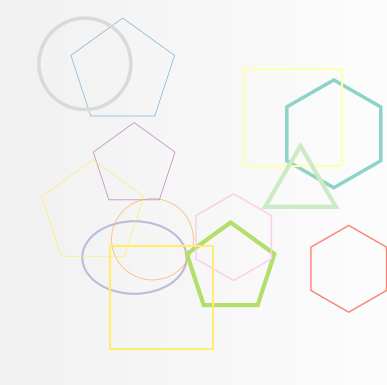[{"shape": "hexagon", "thickness": 2.5, "radius": 0.7, "center": [0.861, 0.652]}, {"shape": "square", "thickness": 1.5, "radius": 0.63, "center": [0.757, 0.694]}, {"shape": "oval", "thickness": 1.5, "radius": 0.67, "center": [0.347, 0.331]}, {"shape": "hexagon", "thickness": 1, "radius": 0.56, "center": [0.9, 0.302]}, {"shape": "pentagon", "thickness": 0.5, "radius": 0.7, "center": [0.317, 0.813]}, {"shape": "circle", "thickness": 0.5, "radius": 0.53, "center": [0.393, 0.378]}, {"shape": "pentagon", "thickness": 3, "radius": 0.59, "center": [0.595, 0.304]}, {"shape": "hexagon", "thickness": 1, "radius": 0.56, "center": [0.603, 0.384]}, {"shape": "circle", "thickness": 2.5, "radius": 0.59, "center": [0.219, 0.834]}, {"shape": "pentagon", "thickness": 0.5, "radius": 0.55, "center": [0.346, 0.571]}, {"shape": "triangle", "thickness": 3, "radius": 0.53, "center": [0.775, 0.515]}, {"shape": "square", "thickness": 1.5, "radius": 0.67, "center": [0.416, 0.227]}, {"shape": "pentagon", "thickness": 0.5, "radius": 0.69, "center": [0.239, 0.447]}]